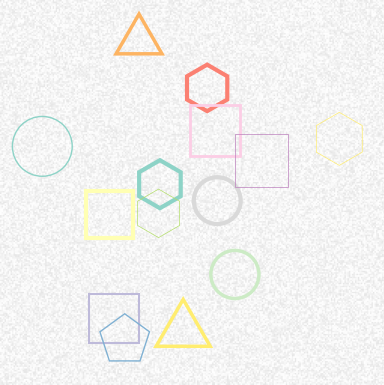[{"shape": "hexagon", "thickness": 3, "radius": 0.31, "center": [0.415, 0.522]}, {"shape": "circle", "thickness": 1, "radius": 0.39, "center": [0.11, 0.62]}, {"shape": "square", "thickness": 3, "radius": 0.3, "center": [0.285, 0.444]}, {"shape": "square", "thickness": 1.5, "radius": 0.32, "center": [0.296, 0.174]}, {"shape": "hexagon", "thickness": 3, "radius": 0.3, "center": [0.538, 0.772]}, {"shape": "pentagon", "thickness": 1, "radius": 0.34, "center": [0.324, 0.117]}, {"shape": "triangle", "thickness": 2.5, "radius": 0.34, "center": [0.361, 0.895]}, {"shape": "hexagon", "thickness": 0.5, "radius": 0.31, "center": [0.412, 0.446]}, {"shape": "square", "thickness": 2, "radius": 0.33, "center": [0.559, 0.661]}, {"shape": "circle", "thickness": 3, "radius": 0.3, "center": [0.564, 0.479]}, {"shape": "square", "thickness": 0.5, "radius": 0.35, "center": [0.679, 0.583]}, {"shape": "circle", "thickness": 2.5, "radius": 0.31, "center": [0.61, 0.287]}, {"shape": "hexagon", "thickness": 0.5, "radius": 0.34, "center": [0.881, 0.639]}, {"shape": "triangle", "thickness": 2.5, "radius": 0.41, "center": [0.476, 0.141]}]